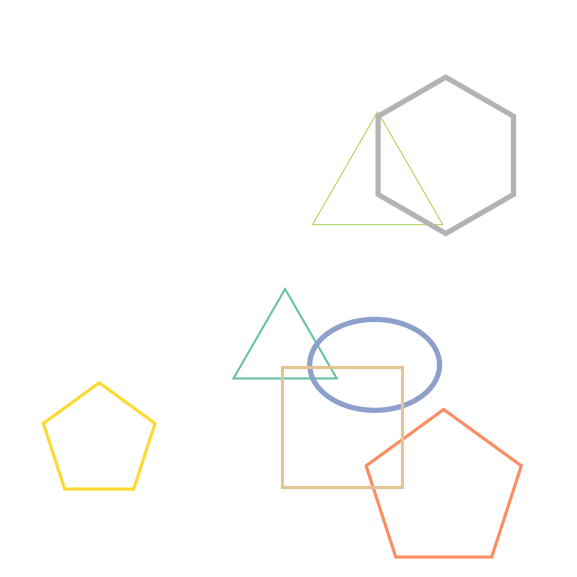[{"shape": "triangle", "thickness": 1, "radius": 0.52, "center": [0.494, 0.395]}, {"shape": "pentagon", "thickness": 1.5, "radius": 0.71, "center": [0.768, 0.149]}, {"shape": "oval", "thickness": 2.5, "radius": 0.56, "center": [0.649, 0.367]}, {"shape": "triangle", "thickness": 0.5, "radius": 0.65, "center": [0.654, 0.675]}, {"shape": "pentagon", "thickness": 1.5, "radius": 0.51, "center": [0.172, 0.235]}, {"shape": "square", "thickness": 1.5, "radius": 0.52, "center": [0.592, 0.26]}, {"shape": "hexagon", "thickness": 2.5, "radius": 0.68, "center": [0.772, 0.73]}]